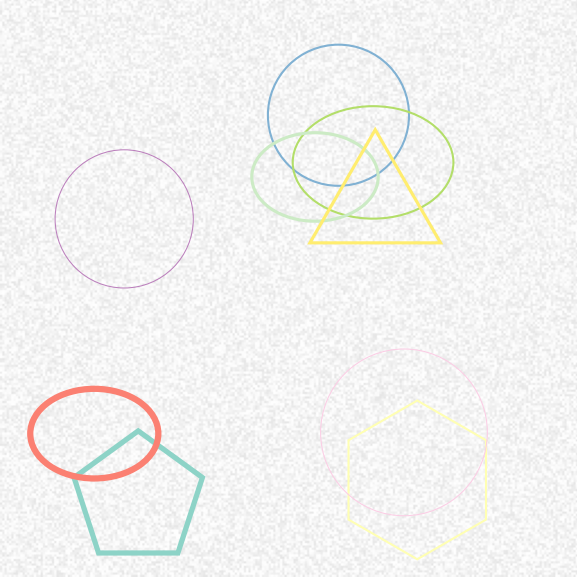[{"shape": "pentagon", "thickness": 2.5, "radius": 0.58, "center": [0.239, 0.136]}, {"shape": "hexagon", "thickness": 1, "radius": 0.69, "center": [0.723, 0.168]}, {"shape": "oval", "thickness": 3, "radius": 0.55, "center": [0.163, 0.248]}, {"shape": "circle", "thickness": 1, "radius": 0.61, "center": [0.586, 0.8]}, {"shape": "oval", "thickness": 1, "radius": 0.7, "center": [0.646, 0.718]}, {"shape": "circle", "thickness": 0.5, "radius": 0.72, "center": [0.7, 0.25]}, {"shape": "circle", "thickness": 0.5, "radius": 0.6, "center": [0.215, 0.62]}, {"shape": "oval", "thickness": 1.5, "radius": 0.55, "center": [0.545, 0.693]}, {"shape": "triangle", "thickness": 1.5, "radius": 0.65, "center": [0.65, 0.644]}]